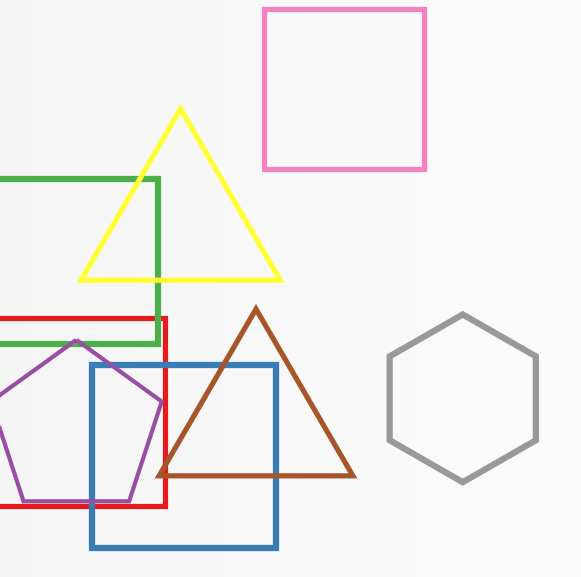[{"shape": "square", "thickness": 2.5, "radius": 0.81, "center": [0.12, 0.285]}, {"shape": "square", "thickness": 3, "radius": 0.79, "center": [0.317, 0.209]}, {"shape": "square", "thickness": 3, "radius": 0.71, "center": [0.13, 0.546]}, {"shape": "pentagon", "thickness": 2, "radius": 0.77, "center": [0.131, 0.256]}, {"shape": "triangle", "thickness": 2.5, "radius": 0.99, "center": [0.311, 0.613]}, {"shape": "triangle", "thickness": 2.5, "radius": 0.96, "center": [0.44, 0.271]}, {"shape": "square", "thickness": 2.5, "radius": 0.69, "center": [0.592, 0.845]}, {"shape": "hexagon", "thickness": 3, "radius": 0.73, "center": [0.796, 0.309]}]